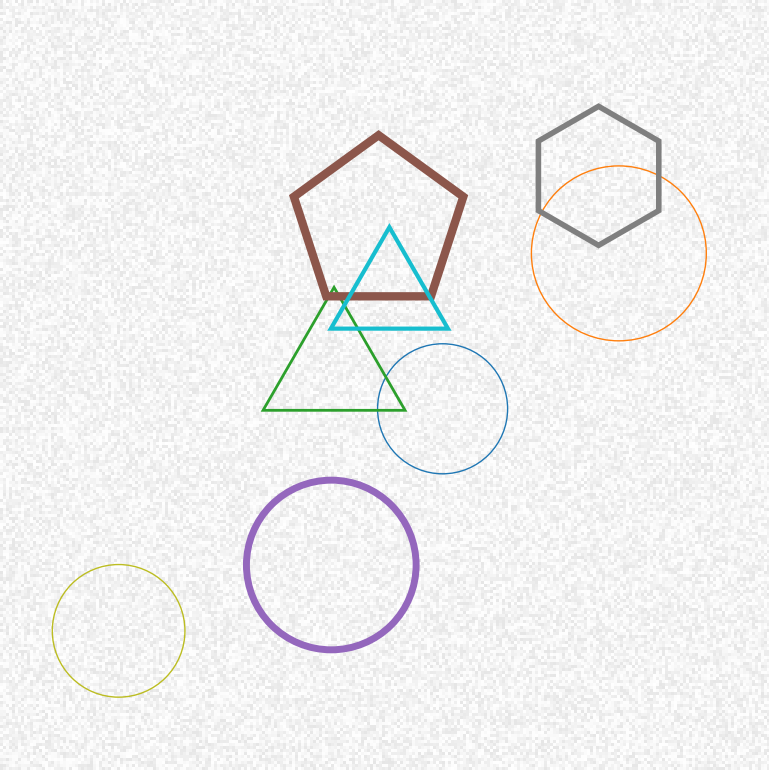[{"shape": "circle", "thickness": 0.5, "radius": 0.42, "center": [0.575, 0.469]}, {"shape": "circle", "thickness": 0.5, "radius": 0.57, "center": [0.804, 0.671]}, {"shape": "triangle", "thickness": 1, "radius": 0.53, "center": [0.434, 0.52]}, {"shape": "circle", "thickness": 2.5, "radius": 0.55, "center": [0.43, 0.266]}, {"shape": "pentagon", "thickness": 3, "radius": 0.58, "center": [0.492, 0.709]}, {"shape": "hexagon", "thickness": 2, "radius": 0.45, "center": [0.777, 0.772]}, {"shape": "circle", "thickness": 0.5, "radius": 0.43, "center": [0.154, 0.181]}, {"shape": "triangle", "thickness": 1.5, "radius": 0.44, "center": [0.506, 0.617]}]